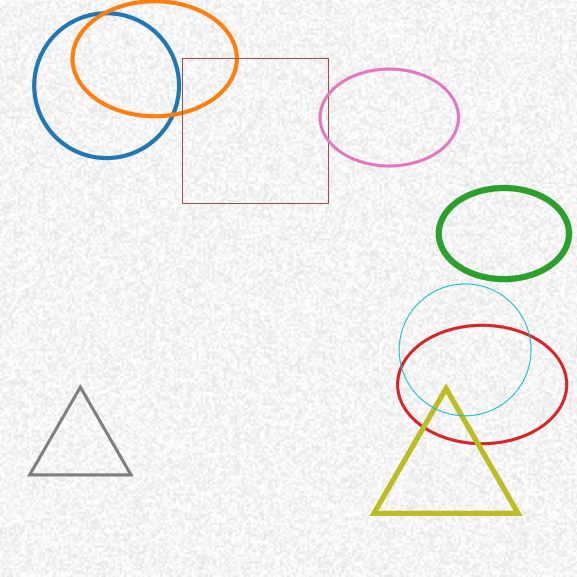[{"shape": "circle", "thickness": 2, "radius": 0.63, "center": [0.185, 0.851]}, {"shape": "oval", "thickness": 2, "radius": 0.71, "center": [0.268, 0.897]}, {"shape": "oval", "thickness": 3, "radius": 0.56, "center": [0.873, 0.595]}, {"shape": "oval", "thickness": 1.5, "radius": 0.73, "center": [0.835, 0.333]}, {"shape": "square", "thickness": 0.5, "radius": 0.63, "center": [0.441, 0.773]}, {"shape": "oval", "thickness": 1.5, "radius": 0.6, "center": [0.674, 0.796]}, {"shape": "triangle", "thickness": 1.5, "radius": 0.51, "center": [0.139, 0.227]}, {"shape": "triangle", "thickness": 2.5, "radius": 0.72, "center": [0.772, 0.182]}, {"shape": "circle", "thickness": 0.5, "radius": 0.57, "center": [0.805, 0.393]}]